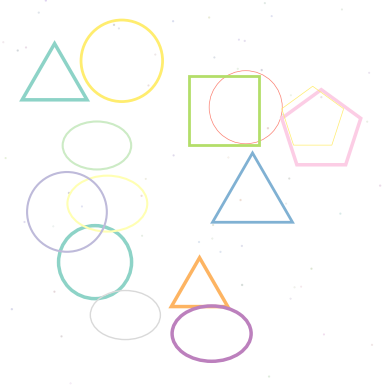[{"shape": "circle", "thickness": 2.5, "radius": 0.47, "center": [0.247, 0.319]}, {"shape": "triangle", "thickness": 2.5, "radius": 0.49, "center": [0.142, 0.789]}, {"shape": "oval", "thickness": 1.5, "radius": 0.52, "center": [0.279, 0.471]}, {"shape": "circle", "thickness": 1.5, "radius": 0.52, "center": [0.174, 0.45]}, {"shape": "circle", "thickness": 0.5, "radius": 0.47, "center": [0.638, 0.721]}, {"shape": "triangle", "thickness": 2, "radius": 0.6, "center": [0.656, 0.483]}, {"shape": "triangle", "thickness": 2.5, "radius": 0.42, "center": [0.518, 0.246]}, {"shape": "square", "thickness": 2, "radius": 0.45, "center": [0.582, 0.712]}, {"shape": "pentagon", "thickness": 2.5, "radius": 0.54, "center": [0.834, 0.659]}, {"shape": "oval", "thickness": 1, "radius": 0.46, "center": [0.326, 0.182]}, {"shape": "oval", "thickness": 2.5, "radius": 0.51, "center": [0.55, 0.133]}, {"shape": "oval", "thickness": 1.5, "radius": 0.44, "center": [0.252, 0.622]}, {"shape": "circle", "thickness": 2, "radius": 0.53, "center": [0.316, 0.842]}, {"shape": "pentagon", "thickness": 0.5, "radius": 0.42, "center": [0.812, 0.691]}]